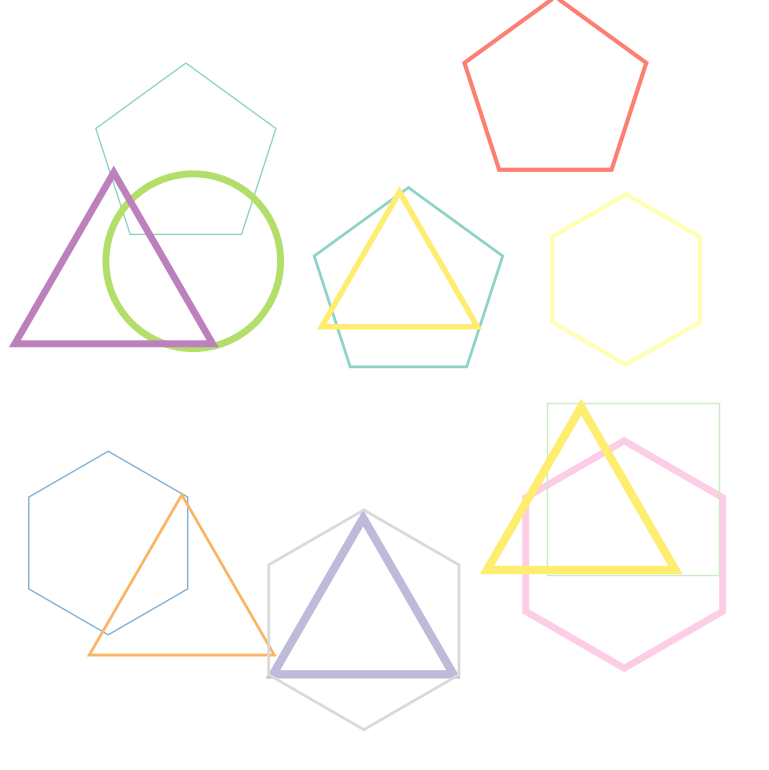[{"shape": "pentagon", "thickness": 1, "radius": 0.64, "center": [0.53, 0.628]}, {"shape": "pentagon", "thickness": 0.5, "radius": 0.62, "center": [0.241, 0.795]}, {"shape": "hexagon", "thickness": 1.5, "radius": 0.55, "center": [0.813, 0.637]}, {"shape": "triangle", "thickness": 3, "radius": 0.68, "center": [0.472, 0.192]}, {"shape": "pentagon", "thickness": 1.5, "radius": 0.62, "center": [0.721, 0.88]}, {"shape": "hexagon", "thickness": 0.5, "radius": 0.6, "center": [0.141, 0.295]}, {"shape": "triangle", "thickness": 1, "radius": 0.69, "center": [0.236, 0.219]}, {"shape": "circle", "thickness": 2.5, "radius": 0.57, "center": [0.251, 0.661]}, {"shape": "hexagon", "thickness": 2.5, "radius": 0.74, "center": [0.811, 0.28]}, {"shape": "hexagon", "thickness": 1, "radius": 0.71, "center": [0.473, 0.195]}, {"shape": "triangle", "thickness": 2.5, "radius": 0.74, "center": [0.148, 0.628]}, {"shape": "square", "thickness": 0.5, "radius": 0.56, "center": [0.822, 0.365]}, {"shape": "triangle", "thickness": 2, "radius": 0.58, "center": [0.519, 0.634]}, {"shape": "triangle", "thickness": 3, "radius": 0.71, "center": [0.755, 0.33]}]